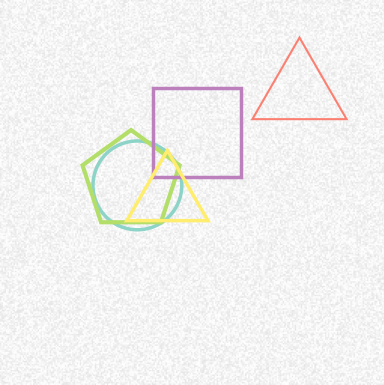[{"shape": "circle", "thickness": 2.5, "radius": 0.58, "center": [0.357, 0.518]}, {"shape": "triangle", "thickness": 1.5, "radius": 0.71, "center": [0.778, 0.761]}, {"shape": "pentagon", "thickness": 3, "radius": 0.66, "center": [0.34, 0.53]}, {"shape": "square", "thickness": 2.5, "radius": 0.58, "center": [0.511, 0.655]}, {"shape": "triangle", "thickness": 2.5, "radius": 0.61, "center": [0.435, 0.488]}]